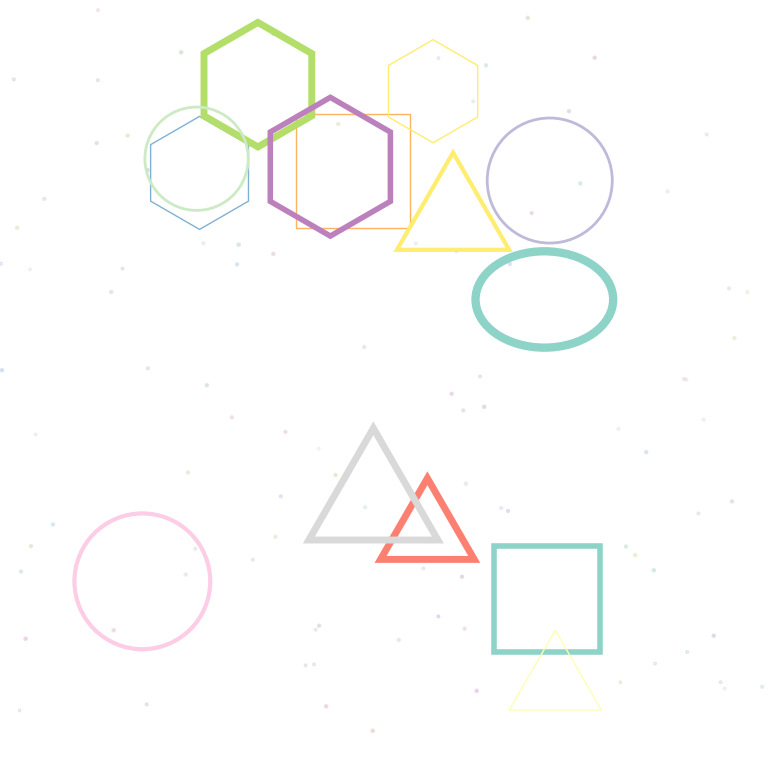[{"shape": "oval", "thickness": 3, "radius": 0.45, "center": [0.707, 0.611]}, {"shape": "square", "thickness": 2, "radius": 0.34, "center": [0.711, 0.222]}, {"shape": "triangle", "thickness": 0.5, "radius": 0.35, "center": [0.721, 0.112]}, {"shape": "circle", "thickness": 1, "radius": 0.41, "center": [0.714, 0.766]}, {"shape": "triangle", "thickness": 2.5, "radius": 0.35, "center": [0.555, 0.309]}, {"shape": "hexagon", "thickness": 0.5, "radius": 0.37, "center": [0.259, 0.775]}, {"shape": "square", "thickness": 0.5, "radius": 0.37, "center": [0.458, 0.778]}, {"shape": "hexagon", "thickness": 2.5, "radius": 0.4, "center": [0.335, 0.89]}, {"shape": "circle", "thickness": 1.5, "radius": 0.44, "center": [0.185, 0.245]}, {"shape": "triangle", "thickness": 2.5, "radius": 0.48, "center": [0.485, 0.347]}, {"shape": "hexagon", "thickness": 2, "radius": 0.45, "center": [0.429, 0.783]}, {"shape": "circle", "thickness": 1, "radius": 0.34, "center": [0.255, 0.794]}, {"shape": "triangle", "thickness": 1.5, "radius": 0.42, "center": [0.588, 0.718]}, {"shape": "hexagon", "thickness": 0.5, "radius": 0.33, "center": [0.562, 0.882]}]